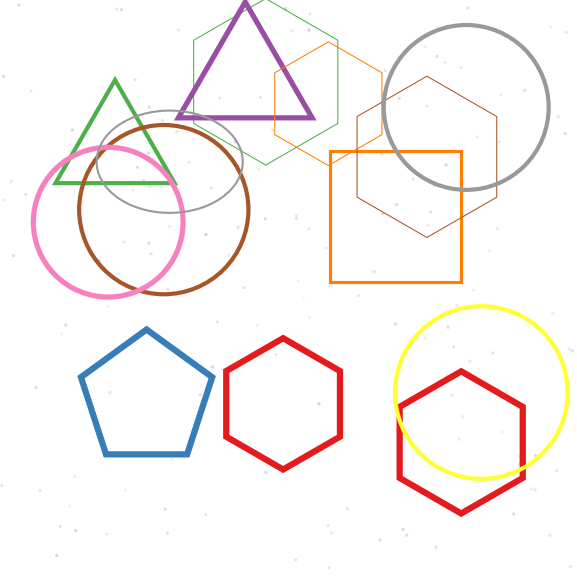[{"shape": "hexagon", "thickness": 3, "radius": 0.57, "center": [0.49, 0.3]}, {"shape": "hexagon", "thickness": 3, "radius": 0.62, "center": [0.799, 0.233]}, {"shape": "pentagon", "thickness": 3, "radius": 0.6, "center": [0.254, 0.309]}, {"shape": "hexagon", "thickness": 0.5, "radius": 0.72, "center": [0.46, 0.857]}, {"shape": "triangle", "thickness": 2, "radius": 0.6, "center": [0.199, 0.742]}, {"shape": "triangle", "thickness": 2.5, "radius": 0.67, "center": [0.425, 0.862]}, {"shape": "hexagon", "thickness": 0.5, "radius": 0.54, "center": [0.569, 0.82]}, {"shape": "square", "thickness": 1.5, "radius": 0.57, "center": [0.685, 0.624]}, {"shape": "circle", "thickness": 2, "radius": 0.75, "center": [0.833, 0.319]}, {"shape": "hexagon", "thickness": 0.5, "radius": 0.7, "center": [0.739, 0.728]}, {"shape": "circle", "thickness": 2, "radius": 0.73, "center": [0.284, 0.636]}, {"shape": "circle", "thickness": 2.5, "radius": 0.65, "center": [0.187, 0.614]}, {"shape": "circle", "thickness": 2, "radius": 0.71, "center": [0.807, 0.813]}, {"shape": "oval", "thickness": 1, "radius": 0.63, "center": [0.294, 0.719]}]